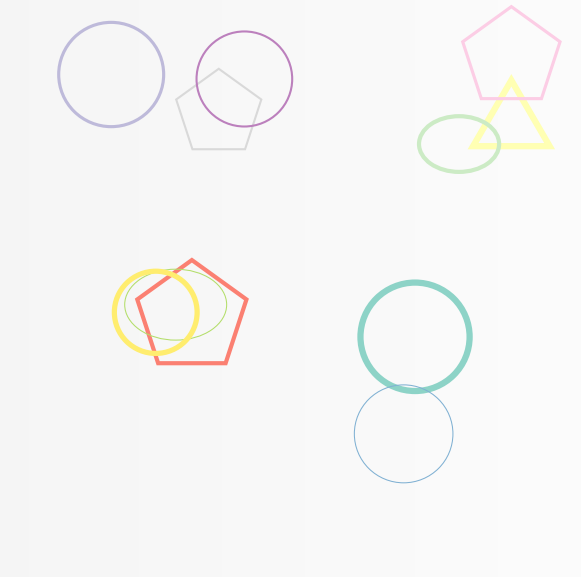[{"shape": "circle", "thickness": 3, "radius": 0.47, "center": [0.714, 0.416]}, {"shape": "triangle", "thickness": 3, "radius": 0.38, "center": [0.88, 0.784]}, {"shape": "circle", "thickness": 1.5, "radius": 0.45, "center": [0.191, 0.87]}, {"shape": "pentagon", "thickness": 2, "radius": 0.49, "center": [0.33, 0.45]}, {"shape": "circle", "thickness": 0.5, "radius": 0.42, "center": [0.694, 0.248]}, {"shape": "oval", "thickness": 0.5, "radius": 0.44, "center": [0.302, 0.472]}, {"shape": "pentagon", "thickness": 1.5, "radius": 0.44, "center": [0.88, 0.9]}, {"shape": "pentagon", "thickness": 1, "radius": 0.39, "center": [0.376, 0.803]}, {"shape": "circle", "thickness": 1, "radius": 0.41, "center": [0.42, 0.862]}, {"shape": "oval", "thickness": 2, "radius": 0.34, "center": [0.79, 0.75]}, {"shape": "circle", "thickness": 2.5, "radius": 0.36, "center": [0.268, 0.458]}]